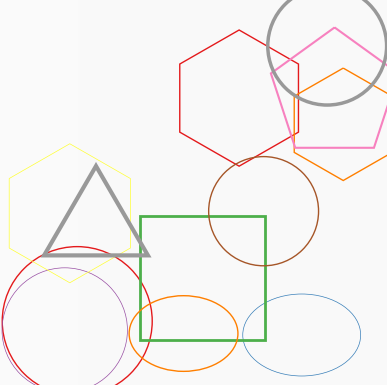[{"shape": "hexagon", "thickness": 1, "radius": 0.88, "center": [0.617, 0.745]}, {"shape": "circle", "thickness": 1, "radius": 0.97, "center": [0.199, 0.166]}, {"shape": "oval", "thickness": 0.5, "radius": 0.76, "center": [0.779, 0.13]}, {"shape": "square", "thickness": 2, "radius": 0.81, "center": [0.522, 0.278]}, {"shape": "circle", "thickness": 0.5, "radius": 0.81, "center": [0.167, 0.143]}, {"shape": "oval", "thickness": 1, "radius": 0.7, "center": [0.474, 0.134]}, {"shape": "hexagon", "thickness": 1, "radius": 0.73, "center": [0.886, 0.677]}, {"shape": "hexagon", "thickness": 0.5, "radius": 0.9, "center": [0.18, 0.446]}, {"shape": "circle", "thickness": 1, "radius": 0.71, "center": [0.68, 0.451]}, {"shape": "pentagon", "thickness": 1.5, "radius": 0.86, "center": [0.863, 0.756]}, {"shape": "circle", "thickness": 2.5, "radius": 0.77, "center": [0.844, 0.881]}, {"shape": "triangle", "thickness": 3, "radius": 0.77, "center": [0.248, 0.414]}]